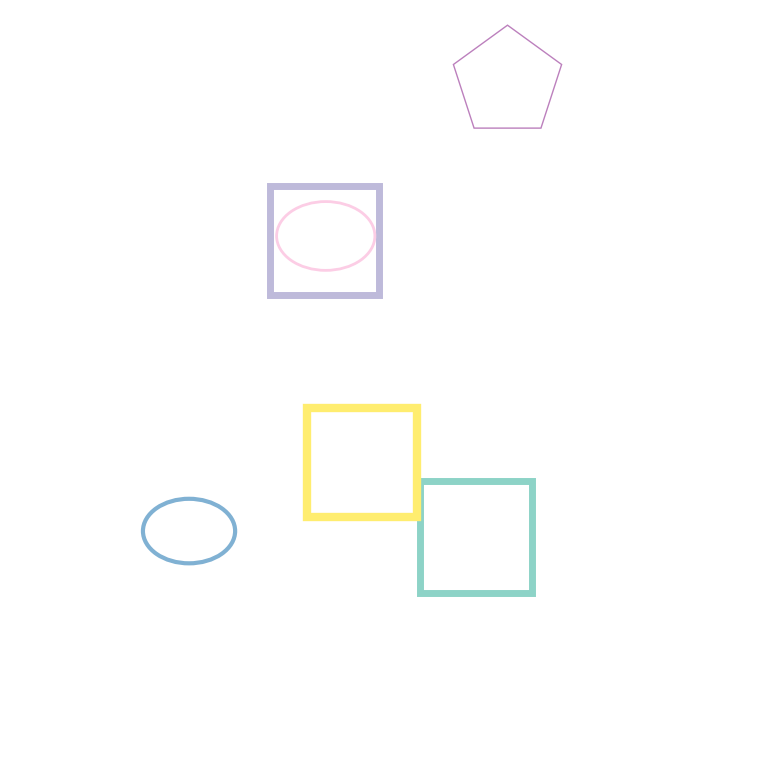[{"shape": "square", "thickness": 2.5, "radius": 0.36, "center": [0.618, 0.303]}, {"shape": "square", "thickness": 2.5, "radius": 0.35, "center": [0.421, 0.688]}, {"shape": "oval", "thickness": 1.5, "radius": 0.3, "center": [0.246, 0.31]}, {"shape": "oval", "thickness": 1, "radius": 0.32, "center": [0.423, 0.694]}, {"shape": "pentagon", "thickness": 0.5, "radius": 0.37, "center": [0.659, 0.893]}, {"shape": "square", "thickness": 3, "radius": 0.35, "center": [0.47, 0.399]}]